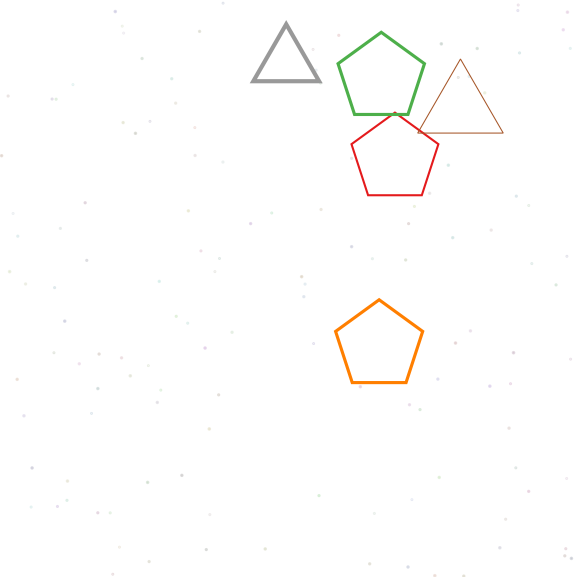[{"shape": "pentagon", "thickness": 1, "radius": 0.4, "center": [0.684, 0.725]}, {"shape": "pentagon", "thickness": 1.5, "radius": 0.39, "center": [0.66, 0.865]}, {"shape": "pentagon", "thickness": 1.5, "radius": 0.4, "center": [0.657, 0.401]}, {"shape": "triangle", "thickness": 0.5, "radius": 0.43, "center": [0.797, 0.811]}, {"shape": "triangle", "thickness": 2, "radius": 0.33, "center": [0.496, 0.891]}]